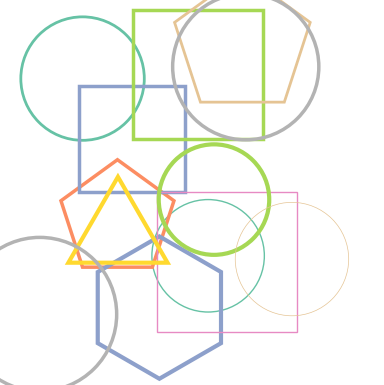[{"shape": "circle", "thickness": 1, "radius": 0.73, "center": [0.541, 0.336]}, {"shape": "circle", "thickness": 2, "radius": 0.8, "center": [0.214, 0.796]}, {"shape": "pentagon", "thickness": 2.5, "radius": 0.77, "center": [0.305, 0.431]}, {"shape": "square", "thickness": 2.5, "radius": 0.69, "center": [0.343, 0.638]}, {"shape": "hexagon", "thickness": 3, "radius": 0.92, "center": [0.414, 0.201]}, {"shape": "square", "thickness": 1, "radius": 0.91, "center": [0.59, 0.32]}, {"shape": "square", "thickness": 2.5, "radius": 0.84, "center": [0.515, 0.806]}, {"shape": "circle", "thickness": 3, "radius": 0.72, "center": [0.556, 0.482]}, {"shape": "triangle", "thickness": 3, "radius": 0.74, "center": [0.306, 0.392]}, {"shape": "pentagon", "thickness": 2, "radius": 0.93, "center": [0.63, 0.885]}, {"shape": "circle", "thickness": 0.5, "radius": 0.74, "center": [0.758, 0.327]}, {"shape": "circle", "thickness": 2.5, "radius": 0.95, "center": [0.638, 0.827]}, {"shape": "circle", "thickness": 2.5, "radius": 1.0, "center": [0.103, 0.184]}]